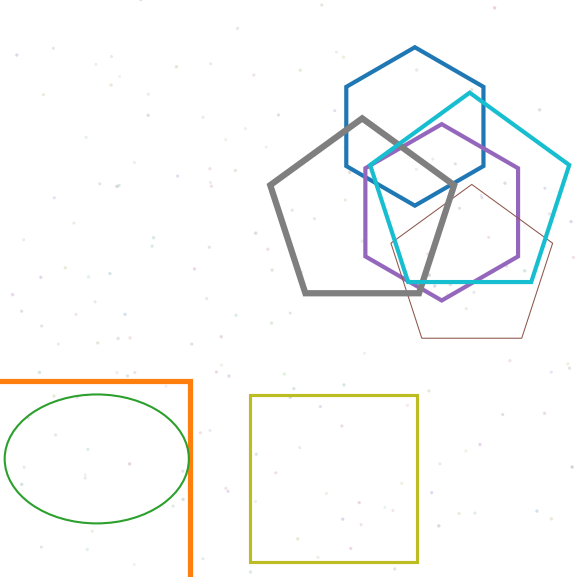[{"shape": "hexagon", "thickness": 2, "radius": 0.69, "center": [0.718, 0.78]}, {"shape": "square", "thickness": 2.5, "radius": 0.92, "center": [0.145, 0.156]}, {"shape": "oval", "thickness": 1, "radius": 0.8, "center": [0.168, 0.204]}, {"shape": "hexagon", "thickness": 2, "radius": 0.76, "center": [0.765, 0.631]}, {"shape": "pentagon", "thickness": 0.5, "radius": 0.74, "center": [0.817, 0.533]}, {"shape": "pentagon", "thickness": 3, "radius": 0.84, "center": [0.627, 0.627]}, {"shape": "square", "thickness": 1.5, "radius": 0.72, "center": [0.578, 0.171]}, {"shape": "pentagon", "thickness": 2, "radius": 0.91, "center": [0.813, 0.657]}]